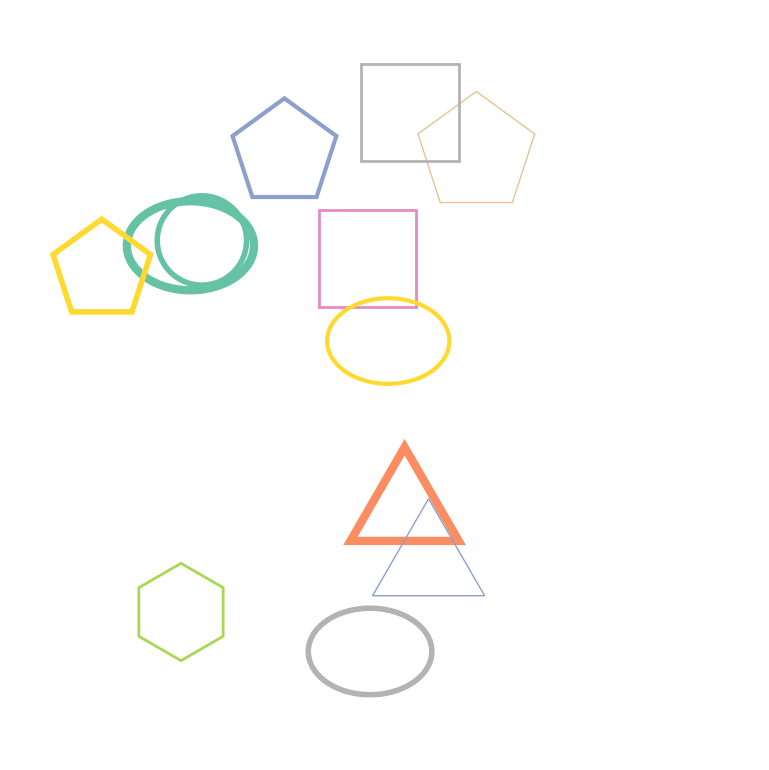[{"shape": "circle", "thickness": 2, "radius": 0.29, "center": [0.262, 0.688]}, {"shape": "oval", "thickness": 3, "radius": 0.41, "center": [0.247, 0.681]}, {"shape": "triangle", "thickness": 3, "radius": 0.41, "center": [0.525, 0.338]}, {"shape": "triangle", "thickness": 0.5, "radius": 0.42, "center": [0.557, 0.268]}, {"shape": "pentagon", "thickness": 1.5, "radius": 0.35, "center": [0.369, 0.801]}, {"shape": "square", "thickness": 1, "radius": 0.31, "center": [0.478, 0.664]}, {"shape": "hexagon", "thickness": 1, "radius": 0.32, "center": [0.235, 0.205]}, {"shape": "pentagon", "thickness": 2, "radius": 0.33, "center": [0.132, 0.649]}, {"shape": "oval", "thickness": 1.5, "radius": 0.4, "center": [0.504, 0.557]}, {"shape": "pentagon", "thickness": 0.5, "radius": 0.4, "center": [0.619, 0.801]}, {"shape": "square", "thickness": 1, "radius": 0.32, "center": [0.532, 0.854]}, {"shape": "oval", "thickness": 2, "radius": 0.4, "center": [0.481, 0.154]}]